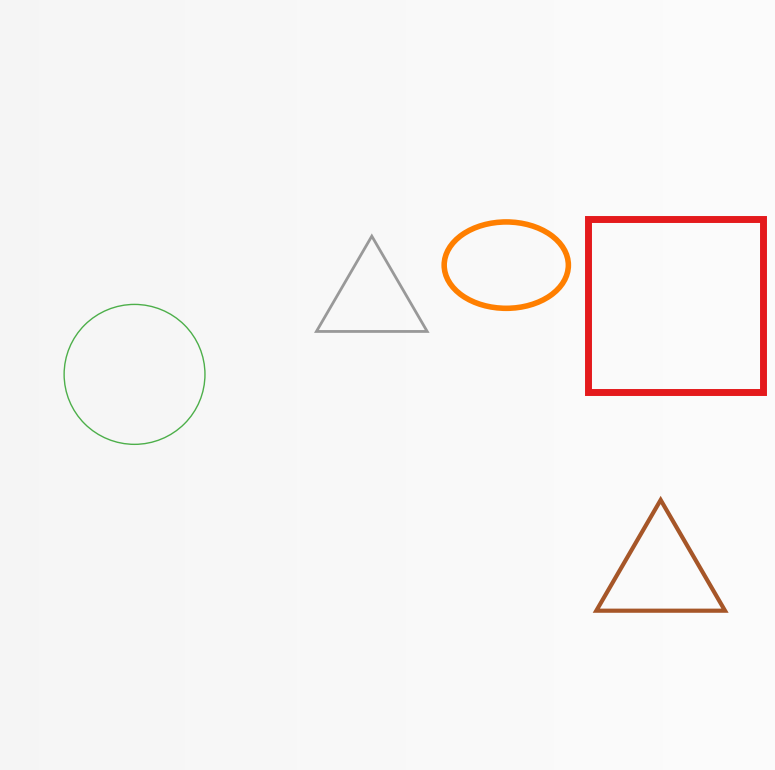[{"shape": "square", "thickness": 2.5, "radius": 0.56, "center": [0.872, 0.603]}, {"shape": "circle", "thickness": 0.5, "radius": 0.45, "center": [0.174, 0.514]}, {"shape": "oval", "thickness": 2, "radius": 0.4, "center": [0.653, 0.656]}, {"shape": "triangle", "thickness": 1.5, "radius": 0.48, "center": [0.852, 0.255]}, {"shape": "triangle", "thickness": 1, "radius": 0.41, "center": [0.48, 0.611]}]